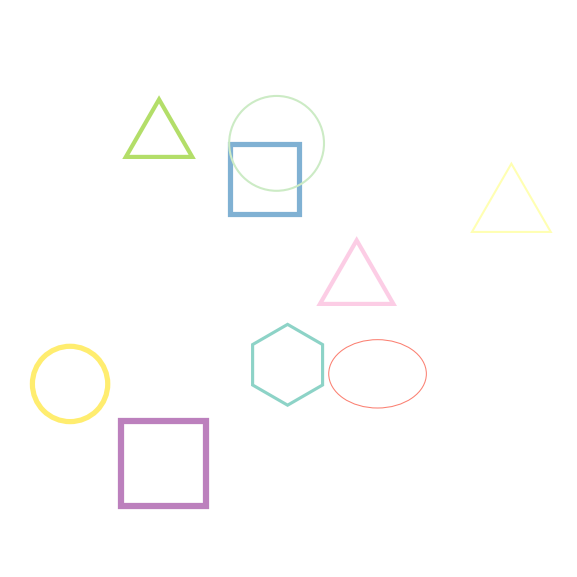[{"shape": "hexagon", "thickness": 1.5, "radius": 0.35, "center": [0.498, 0.367]}, {"shape": "triangle", "thickness": 1, "radius": 0.39, "center": [0.885, 0.637]}, {"shape": "oval", "thickness": 0.5, "radius": 0.42, "center": [0.654, 0.352]}, {"shape": "square", "thickness": 2.5, "radius": 0.3, "center": [0.458, 0.689]}, {"shape": "triangle", "thickness": 2, "radius": 0.33, "center": [0.275, 0.761]}, {"shape": "triangle", "thickness": 2, "radius": 0.37, "center": [0.618, 0.51]}, {"shape": "square", "thickness": 3, "radius": 0.37, "center": [0.283, 0.197]}, {"shape": "circle", "thickness": 1, "radius": 0.41, "center": [0.479, 0.751]}, {"shape": "circle", "thickness": 2.5, "radius": 0.33, "center": [0.121, 0.334]}]